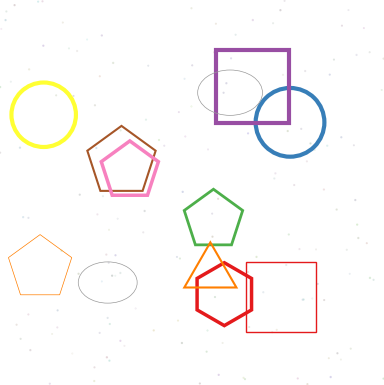[{"shape": "square", "thickness": 1, "radius": 0.46, "center": [0.73, 0.229]}, {"shape": "hexagon", "thickness": 2.5, "radius": 0.41, "center": [0.583, 0.236]}, {"shape": "circle", "thickness": 3, "radius": 0.45, "center": [0.753, 0.682]}, {"shape": "pentagon", "thickness": 2, "radius": 0.4, "center": [0.554, 0.429]}, {"shape": "square", "thickness": 3, "radius": 0.47, "center": [0.655, 0.776]}, {"shape": "triangle", "thickness": 1.5, "radius": 0.39, "center": [0.546, 0.292]}, {"shape": "pentagon", "thickness": 0.5, "radius": 0.43, "center": [0.104, 0.304]}, {"shape": "circle", "thickness": 3, "radius": 0.42, "center": [0.113, 0.702]}, {"shape": "pentagon", "thickness": 1.5, "radius": 0.47, "center": [0.316, 0.58]}, {"shape": "pentagon", "thickness": 2.5, "radius": 0.39, "center": [0.337, 0.556]}, {"shape": "oval", "thickness": 0.5, "radius": 0.38, "center": [0.28, 0.266]}, {"shape": "oval", "thickness": 0.5, "radius": 0.42, "center": [0.598, 0.759]}]